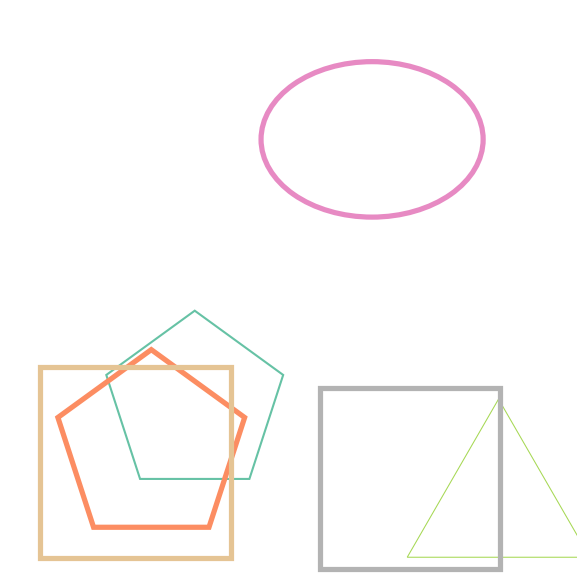[{"shape": "pentagon", "thickness": 1, "radius": 0.81, "center": [0.337, 0.3]}, {"shape": "pentagon", "thickness": 2.5, "radius": 0.85, "center": [0.262, 0.224]}, {"shape": "oval", "thickness": 2.5, "radius": 0.96, "center": [0.644, 0.758]}, {"shape": "triangle", "thickness": 0.5, "radius": 0.91, "center": [0.863, 0.125]}, {"shape": "square", "thickness": 2.5, "radius": 0.83, "center": [0.235, 0.199]}, {"shape": "square", "thickness": 2.5, "radius": 0.78, "center": [0.71, 0.17]}]